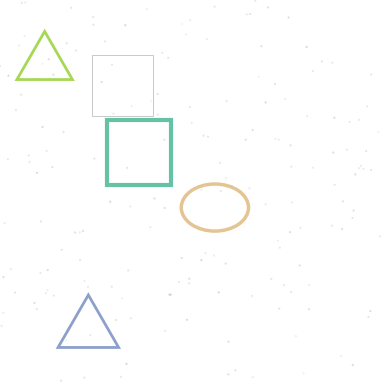[{"shape": "square", "thickness": 3, "radius": 0.42, "center": [0.36, 0.604]}, {"shape": "triangle", "thickness": 2, "radius": 0.45, "center": [0.229, 0.143]}, {"shape": "triangle", "thickness": 2, "radius": 0.42, "center": [0.116, 0.835]}, {"shape": "oval", "thickness": 2.5, "radius": 0.44, "center": [0.558, 0.461]}, {"shape": "square", "thickness": 0.5, "radius": 0.39, "center": [0.319, 0.778]}]